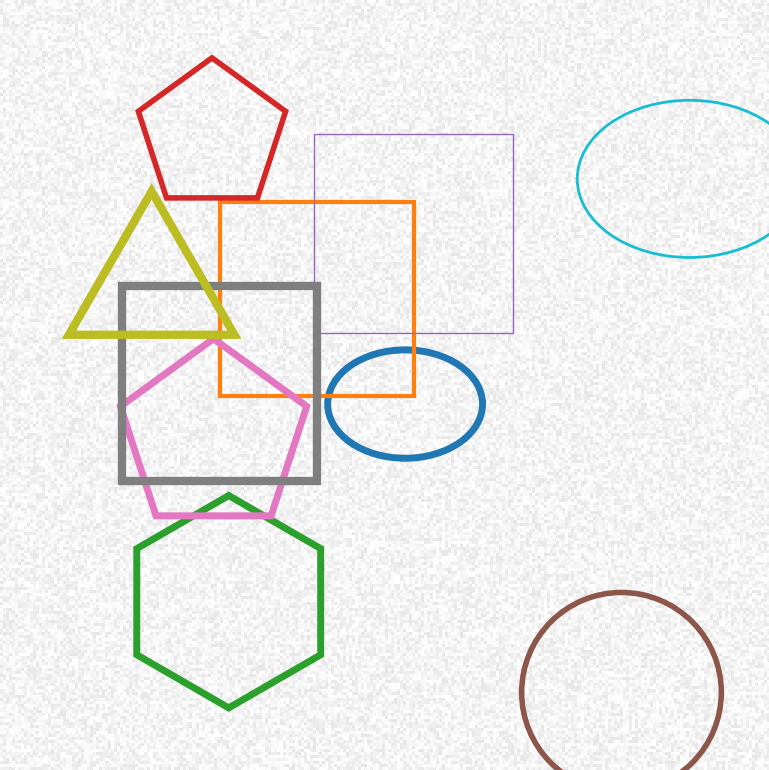[{"shape": "oval", "thickness": 2.5, "radius": 0.5, "center": [0.526, 0.475]}, {"shape": "square", "thickness": 1.5, "radius": 0.63, "center": [0.412, 0.612]}, {"shape": "hexagon", "thickness": 2.5, "radius": 0.69, "center": [0.297, 0.219]}, {"shape": "pentagon", "thickness": 2, "radius": 0.5, "center": [0.275, 0.824]}, {"shape": "square", "thickness": 0.5, "radius": 0.65, "center": [0.537, 0.697]}, {"shape": "circle", "thickness": 2, "radius": 0.65, "center": [0.807, 0.101]}, {"shape": "pentagon", "thickness": 2.5, "radius": 0.64, "center": [0.277, 0.433]}, {"shape": "square", "thickness": 3, "radius": 0.63, "center": [0.285, 0.502]}, {"shape": "triangle", "thickness": 3, "radius": 0.62, "center": [0.197, 0.627]}, {"shape": "oval", "thickness": 1, "radius": 0.73, "center": [0.895, 0.768]}]